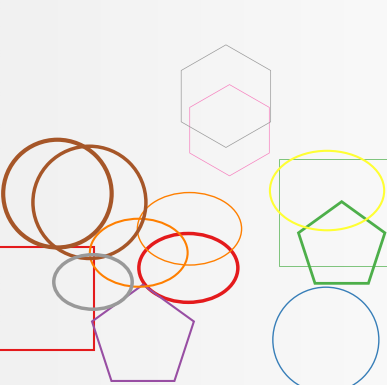[{"shape": "square", "thickness": 1.5, "radius": 0.67, "center": [0.109, 0.225]}, {"shape": "oval", "thickness": 2.5, "radius": 0.64, "center": [0.486, 0.304]}, {"shape": "circle", "thickness": 1, "radius": 0.68, "center": [0.841, 0.117]}, {"shape": "square", "thickness": 0.5, "radius": 0.69, "center": [0.86, 0.448]}, {"shape": "pentagon", "thickness": 2, "radius": 0.59, "center": [0.882, 0.359]}, {"shape": "pentagon", "thickness": 1.5, "radius": 0.69, "center": [0.369, 0.122]}, {"shape": "oval", "thickness": 1.5, "radius": 0.63, "center": [0.358, 0.344]}, {"shape": "oval", "thickness": 1, "radius": 0.67, "center": [0.489, 0.406]}, {"shape": "oval", "thickness": 1.5, "radius": 0.74, "center": [0.844, 0.505]}, {"shape": "circle", "thickness": 2.5, "radius": 0.73, "center": [0.231, 0.474]}, {"shape": "circle", "thickness": 3, "radius": 0.7, "center": [0.148, 0.497]}, {"shape": "hexagon", "thickness": 0.5, "radius": 0.59, "center": [0.592, 0.662]}, {"shape": "hexagon", "thickness": 0.5, "radius": 0.67, "center": [0.583, 0.75]}, {"shape": "oval", "thickness": 2.5, "radius": 0.51, "center": [0.24, 0.268]}]